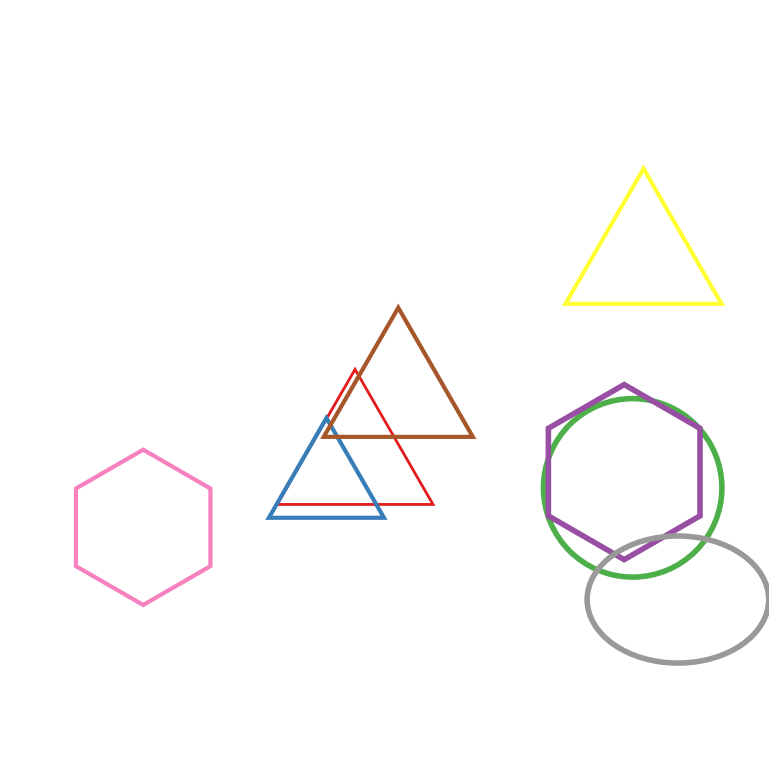[{"shape": "triangle", "thickness": 1, "radius": 0.58, "center": [0.461, 0.403]}, {"shape": "triangle", "thickness": 1.5, "radius": 0.43, "center": [0.424, 0.371]}, {"shape": "circle", "thickness": 2, "radius": 0.58, "center": [0.822, 0.366]}, {"shape": "hexagon", "thickness": 2, "radius": 0.57, "center": [0.811, 0.387]}, {"shape": "triangle", "thickness": 1.5, "radius": 0.59, "center": [0.836, 0.664]}, {"shape": "triangle", "thickness": 1.5, "radius": 0.56, "center": [0.517, 0.489]}, {"shape": "hexagon", "thickness": 1.5, "radius": 0.5, "center": [0.186, 0.315]}, {"shape": "oval", "thickness": 2, "radius": 0.59, "center": [0.88, 0.221]}]